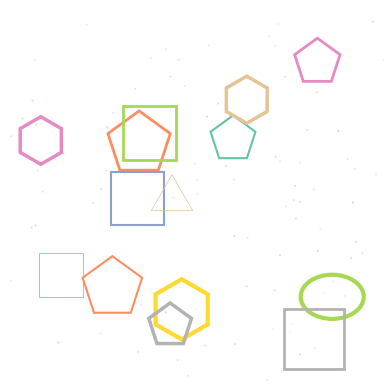[{"shape": "pentagon", "thickness": 1.5, "radius": 0.31, "center": [0.605, 0.639]}, {"shape": "square", "thickness": 0.5, "radius": 0.29, "center": [0.158, 0.285]}, {"shape": "pentagon", "thickness": 2, "radius": 0.43, "center": [0.361, 0.627]}, {"shape": "pentagon", "thickness": 1.5, "radius": 0.41, "center": [0.292, 0.253]}, {"shape": "square", "thickness": 1.5, "radius": 0.34, "center": [0.357, 0.484]}, {"shape": "hexagon", "thickness": 2.5, "radius": 0.31, "center": [0.106, 0.635]}, {"shape": "pentagon", "thickness": 2, "radius": 0.31, "center": [0.824, 0.839]}, {"shape": "square", "thickness": 2, "radius": 0.35, "center": [0.389, 0.655]}, {"shape": "oval", "thickness": 3, "radius": 0.41, "center": [0.863, 0.229]}, {"shape": "hexagon", "thickness": 3, "radius": 0.39, "center": [0.472, 0.197]}, {"shape": "triangle", "thickness": 0.5, "radius": 0.31, "center": [0.447, 0.484]}, {"shape": "hexagon", "thickness": 2.5, "radius": 0.31, "center": [0.641, 0.741]}, {"shape": "square", "thickness": 2, "radius": 0.39, "center": [0.816, 0.119]}, {"shape": "pentagon", "thickness": 2.5, "radius": 0.29, "center": [0.442, 0.155]}]